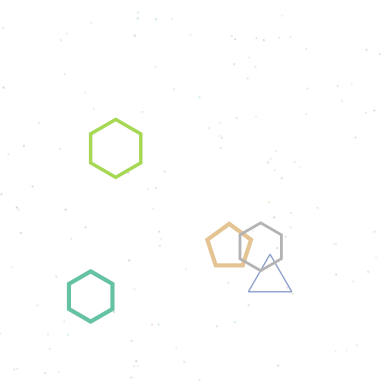[{"shape": "hexagon", "thickness": 3, "radius": 0.33, "center": [0.236, 0.23]}, {"shape": "triangle", "thickness": 1, "radius": 0.33, "center": [0.701, 0.275]}, {"shape": "hexagon", "thickness": 2.5, "radius": 0.38, "center": [0.301, 0.615]}, {"shape": "pentagon", "thickness": 3, "radius": 0.3, "center": [0.595, 0.359]}, {"shape": "hexagon", "thickness": 2, "radius": 0.31, "center": [0.677, 0.359]}]